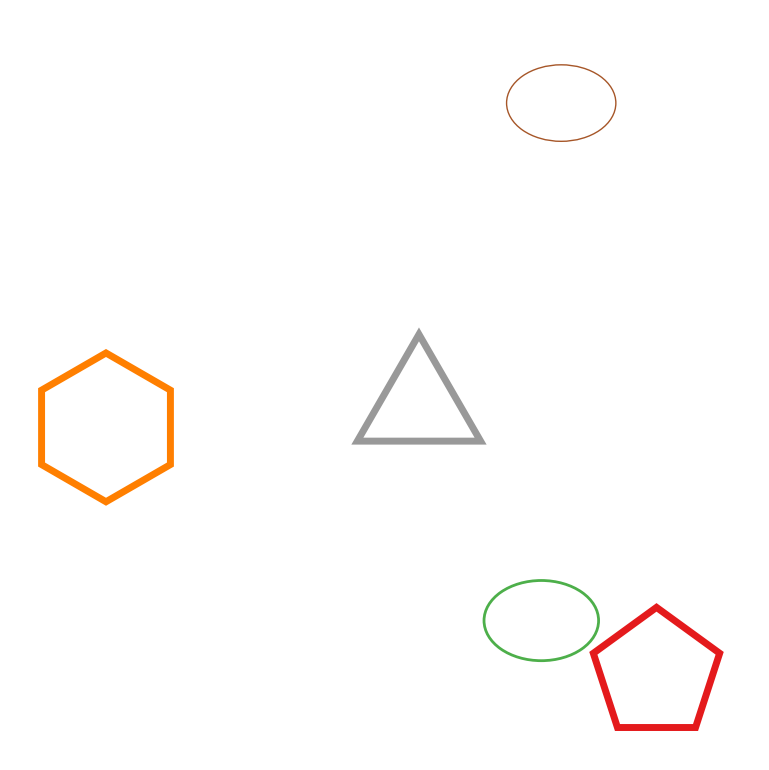[{"shape": "pentagon", "thickness": 2.5, "radius": 0.43, "center": [0.853, 0.125]}, {"shape": "oval", "thickness": 1, "radius": 0.37, "center": [0.703, 0.194]}, {"shape": "hexagon", "thickness": 2.5, "radius": 0.48, "center": [0.138, 0.445]}, {"shape": "oval", "thickness": 0.5, "radius": 0.35, "center": [0.729, 0.866]}, {"shape": "triangle", "thickness": 2.5, "radius": 0.46, "center": [0.544, 0.473]}]